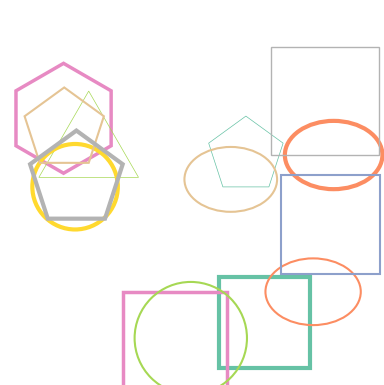[{"shape": "square", "thickness": 3, "radius": 0.59, "center": [0.686, 0.161]}, {"shape": "pentagon", "thickness": 0.5, "radius": 0.51, "center": [0.639, 0.597]}, {"shape": "oval", "thickness": 1.5, "radius": 0.62, "center": [0.813, 0.242]}, {"shape": "oval", "thickness": 3, "radius": 0.63, "center": [0.867, 0.597]}, {"shape": "square", "thickness": 1.5, "radius": 0.64, "center": [0.859, 0.416]}, {"shape": "square", "thickness": 2.5, "radius": 0.68, "center": [0.454, 0.106]}, {"shape": "hexagon", "thickness": 2.5, "radius": 0.71, "center": [0.165, 0.693]}, {"shape": "circle", "thickness": 1.5, "radius": 0.73, "center": [0.496, 0.122]}, {"shape": "triangle", "thickness": 0.5, "radius": 0.75, "center": [0.23, 0.614]}, {"shape": "circle", "thickness": 3, "radius": 0.56, "center": [0.195, 0.515]}, {"shape": "pentagon", "thickness": 1.5, "radius": 0.54, "center": [0.167, 0.665]}, {"shape": "oval", "thickness": 1.5, "radius": 0.6, "center": [0.599, 0.534]}, {"shape": "square", "thickness": 1, "radius": 0.7, "center": [0.845, 0.737]}, {"shape": "pentagon", "thickness": 3, "radius": 0.63, "center": [0.198, 0.534]}]